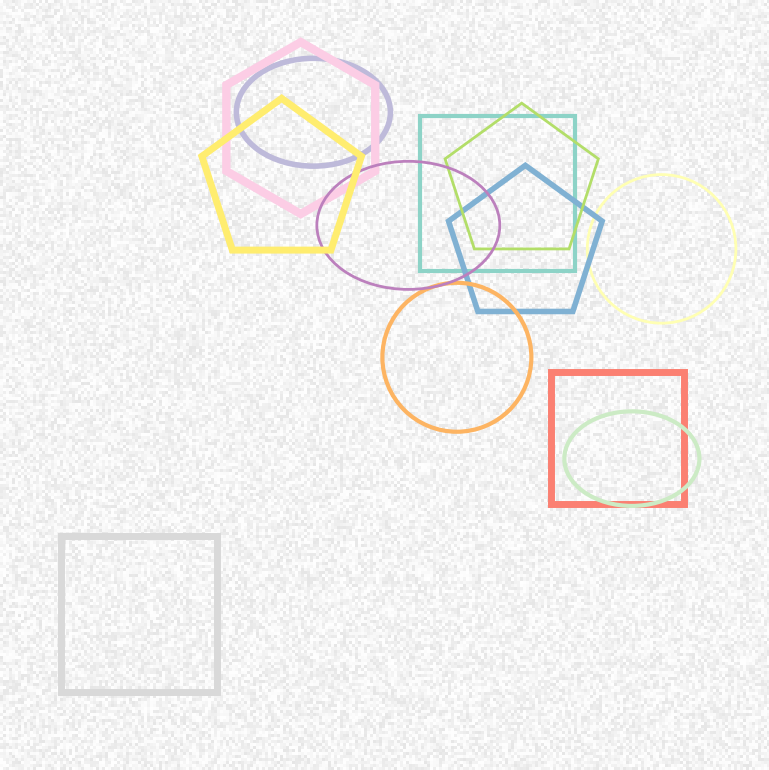[{"shape": "square", "thickness": 1.5, "radius": 0.5, "center": [0.646, 0.749]}, {"shape": "circle", "thickness": 1, "radius": 0.48, "center": [0.859, 0.677]}, {"shape": "oval", "thickness": 2, "radius": 0.5, "center": [0.407, 0.854]}, {"shape": "square", "thickness": 2.5, "radius": 0.43, "center": [0.802, 0.431]}, {"shape": "pentagon", "thickness": 2, "radius": 0.52, "center": [0.682, 0.68]}, {"shape": "circle", "thickness": 1.5, "radius": 0.48, "center": [0.593, 0.536]}, {"shape": "pentagon", "thickness": 1, "radius": 0.52, "center": [0.678, 0.761]}, {"shape": "hexagon", "thickness": 3, "radius": 0.56, "center": [0.391, 0.834]}, {"shape": "square", "thickness": 2.5, "radius": 0.51, "center": [0.181, 0.202]}, {"shape": "oval", "thickness": 1, "radius": 0.59, "center": [0.53, 0.707]}, {"shape": "oval", "thickness": 1.5, "radius": 0.44, "center": [0.821, 0.404]}, {"shape": "pentagon", "thickness": 2.5, "radius": 0.54, "center": [0.366, 0.763]}]